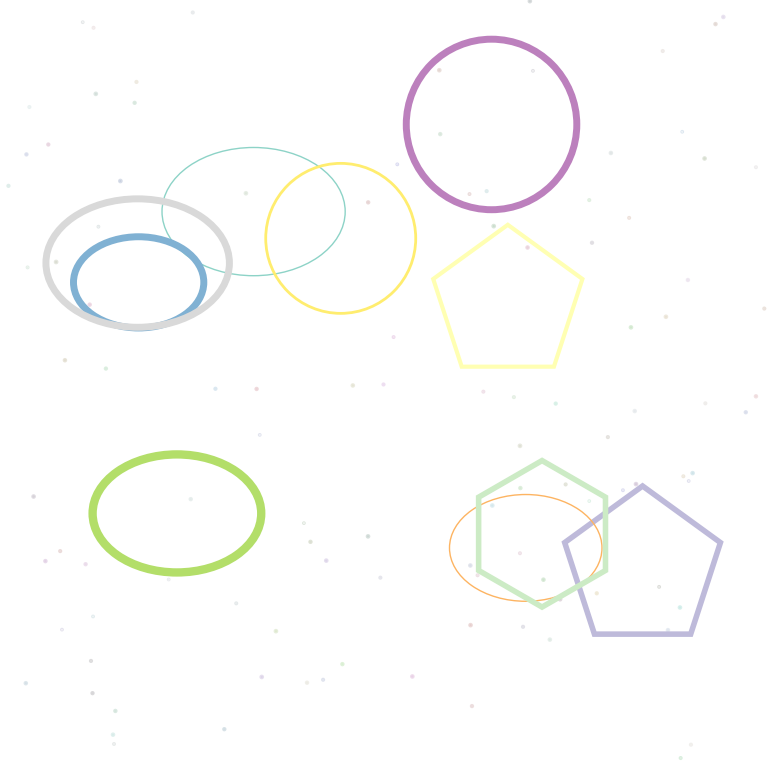[{"shape": "oval", "thickness": 0.5, "radius": 0.59, "center": [0.329, 0.725]}, {"shape": "pentagon", "thickness": 1.5, "radius": 0.51, "center": [0.66, 0.606]}, {"shape": "pentagon", "thickness": 2, "radius": 0.53, "center": [0.834, 0.262]}, {"shape": "oval", "thickness": 2.5, "radius": 0.42, "center": [0.18, 0.633]}, {"shape": "oval", "thickness": 0.5, "radius": 0.5, "center": [0.683, 0.288]}, {"shape": "oval", "thickness": 3, "radius": 0.55, "center": [0.23, 0.333]}, {"shape": "oval", "thickness": 2.5, "radius": 0.6, "center": [0.179, 0.658]}, {"shape": "circle", "thickness": 2.5, "radius": 0.55, "center": [0.638, 0.838]}, {"shape": "hexagon", "thickness": 2, "radius": 0.48, "center": [0.704, 0.307]}, {"shape": "circle", "thickness": 1, "radius": 0.49, "center": [0.442, 0.69]}]